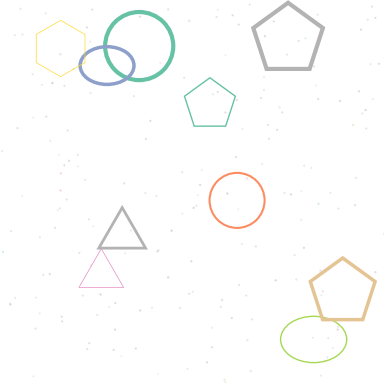[{"shape": "circle", "thickness": 3, "radius": 0.44, "center": [0.362, 0.88]}, {"shape": "pentagon", "thickness": 1, "radius": 0.35, "center": [0.545, 0.729]}, {"shape": "circle", "thickness": 1.5, "radius": 0.36, "center": [0.616, 0.48]}, {"shape": "oval", "thickness": 2.5, "radius": 0.35, "center": [0.278, 0.83]}, {"shape": "triangle", "thickness": 0.5, "radius": 0.34, "center": [0.263, 0.287]}, {"shape": "oval", "thickness": 1, "radius": 0.43, "center": [0.815, 0.118]}, {"shape": "hexagon", "thickness": 0.5, "radius": 0.37, "center": [0.157, 0.874]}, {"shape": "pentagon", "thickness": 2.5, "radius": 0.44, "center": [0.89, 0.241]}, {"shape": "triangle", "thickness": 2, "radius": 0.35, "center": [0.317, 0.391]}, {"shape": "pentagon", "thickness": 3, "radius": 0.48, "center": [0.748, 0.898]}]